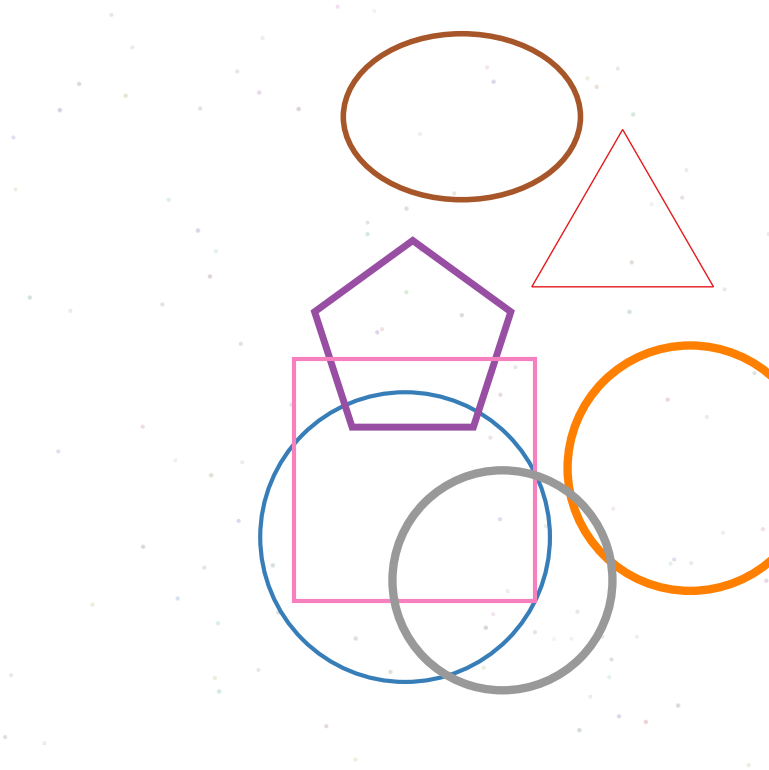[{"shape": "triangle", "thickness": 0.5, "radius": 0.68, "center": [0.809, 0.696]}, {"shape": "circle", "thickness": 1.5, "radius": 0.94, "center": [0.526, 0.302]}, {"shape": "pentagon", "thickness": 2.5, "radius": 0.67, "center": [0.536, 0.554]}, {"shape": "circle", "thickness": 3, "radius": 0.8, "center": [0.896, 0.392]}, {"shape": "oval", "thickness": 2, "radius": 0.77, "center": [0.6, 0.848]}, {"shape": "square", "thickness": 1.5, "radius": 0.79, "center": [0.538, 0.377]}, {"shape": "circle", "thickness": 3, "radius": 0.71, "center": [0.653, 0.246]}]